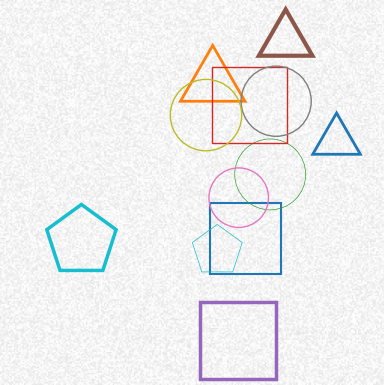[{"shape": "square", "thickness": 1.5, "radius": 0.46, "center": [0.638, 0.38]}, {"shape": "triangle", "thickness": 2, "radius": 0.36, "center": [0.874, 0.635]}, {"shape": "triangle", "thickness": 2, "radius": 0.48, "center": [0.552, 0.785]}, {"shape": "circle", "thickness": 0.5, "radius": 0.46, "center": [0.702, 0.547]}, {"shape": "square", "thickness": 1, "radius": 0.49, "center": [0.648, 0.727]}, {"shape": "square", "thickness": 2.5, "radius": 0.5, "center": [0.618, 0.116]}, {"shape": "triangle", "thickness": 3, "radius": 0.4, "center": [0.742, 0.895]}, {"shape": "circle", "thickness": 1, "radius": 0.39, "center": [0.62, 0.487]}, {"shape": "circle", "thickness": 1, "radius": 0.46, "center": [0.717, 0.737]}, {"shape": "circle", "thickness": 1, "radius": 0.46, "center": [0.535, 0.701]}, {"shape": "pentagon", "thickness": 0.5, "radius": 0.34, "center": [0.564, 0.349]}, {"shape": "pentagon", "thickness": 2.5, "radius": 0.47, "center": [0.212, 0.374]}]